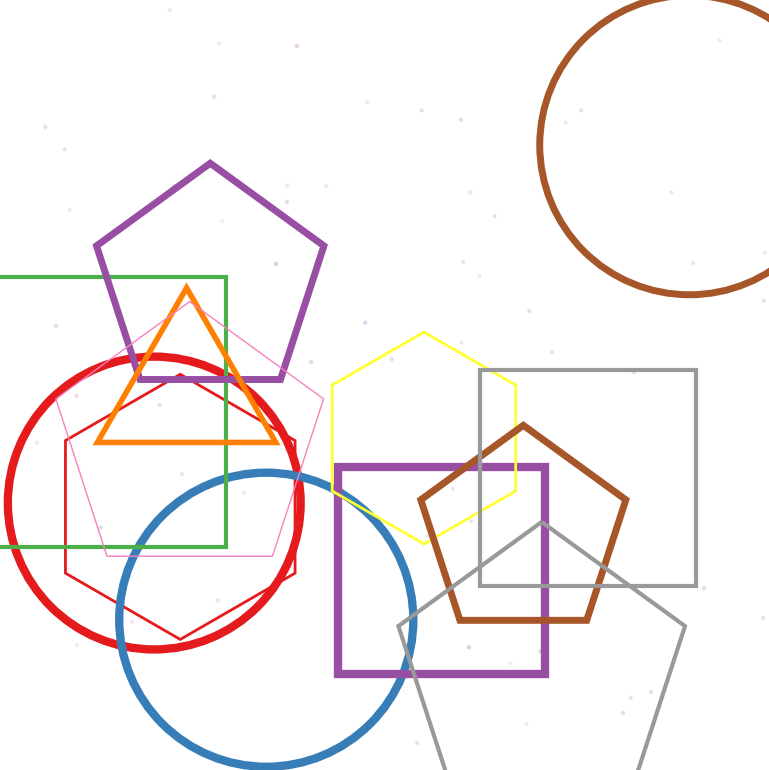[{"shape": "hexagon", "thickness": 1, "radius": 0.86, "center": [0.234, 0.342]}, {"shape": "circle", "thickness": 3, "radius": 0.95, "center": [0.2, 0.347]}, {"shape": "circle", "thickness": 3, "radius": 0.95, "center": [0.346, 0.195]}, {"shape": "square", "thickness": 1.5, "radius": 0.88, "center": [0.118, 0.465]}, {"shape": "pentagon", "thickness": 2.5, "radius": 0.78, "center": [0.273, 0.633]}, {"shape": "square", "thickness": 3, "radius": 0.67, "center": [0.573, 0.259]}, {"shape": "triangle", "thickness": 2, "radius": 0.67, "center": [0.242, 0.492]}, {"shape": "hexagon", "thickness": 1, "radius": 0.69, "center": [0.551, 0.431]}, {"shape": "pentagon", "thickness": 2.5, "radius": 0.7, "center": [0.68, 0.308]}, {"shape": "circle", "thickness": 2.5, "radius": 0.97, "center": [0.895, 0.812]}, {"shape": "pentagon", "thickness": 0.5, "radius": 0.91, "center": [0.246, 0.426]}, {"shape": "pentagon", "thickness": 1.5, "radius": 0.98, "center": [0.704, 0.126]}, {"shape": "square", "thickness": 1.5, "radius": 0.7, "center": [0.764, 0.379]}]